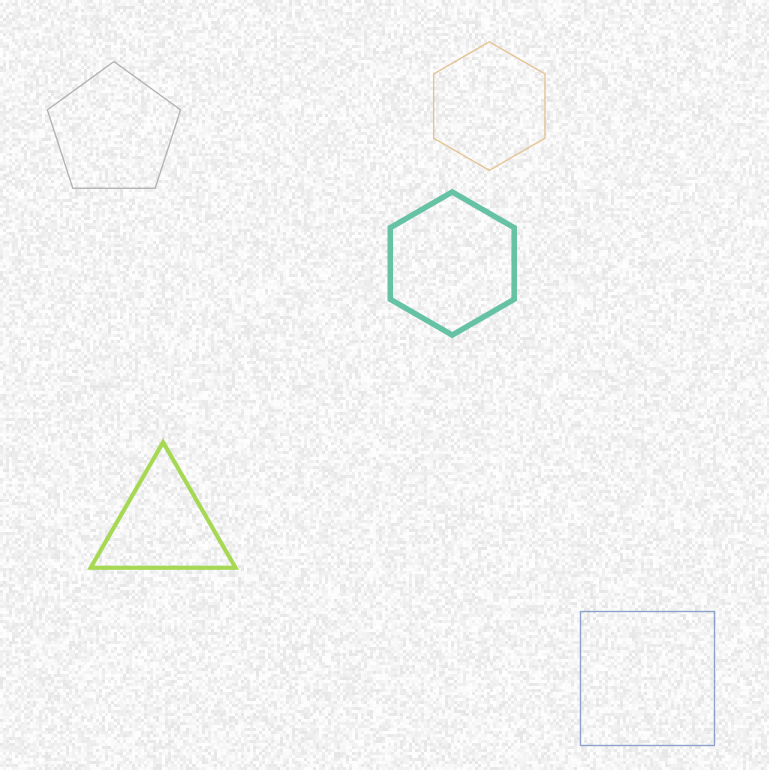[{"shape": "hexagon", "thickness": 2, "radius": 0.46, "center": [0.587, 0.658]}, {"shape": "square", "thickness": 0.5, "radius": 0.44, "center": [0.84, 0.12]}, {"shape": "triangle", "thickness": 1.5, "radius": 0.54, "center": [0.212, 0.317]}, {"shape": "hexagon", "thickness": 0.5, "radius": 0.42, "center": [0.635, 0.862]}, {"shape": "pentagon", "thickness": 0.5, "radius": 0.45, "center": [0.148, 0.829]}]